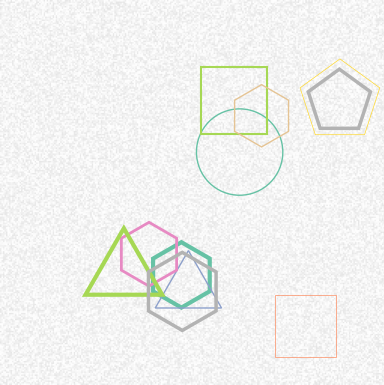[{"shape": "hexagon", "thickness": 3, "radius": 0.42, "center": [0.471, 0.286]}, {"shape": "circle", "thickness": 1, "radius": 0.56, "center": [0.622, 0.605]}, {"shape": "square", "thickness": 0.5, "radius": 0.4, "center": [0.793, 0.154]}, {"shape": "triangle", "thickness": 1, "radius": 0.5, "center": [0.489, 0.25]}, {"shape": "hexagon", "thickness": 2, "radius": 0.41, "center": [0.387, 0.34]}, {"shape": "square", "thickness": 1.5, "radius": 0.43, "center": [0.607, 0.739]}, {"shape": "triangle", "thickness": 3, "radius": 0.57, "center": [0.322, 0.292]}, {"shape": "pentagon", "thickness": 0.5, "radius": 0.54, "center": [0.883, 0.738]}, {"shape": "hexagon", "thickness": 1, "radius": 0.4, "center": [0.679, 0.699]}, {"shape": "pentagon", "thickness": 2.5, "radius": 0.42, "center": [0.881, 0.735]}, {"shape": "hexagon", "thickness": 2.5, "radius": 0.51, "center": [0.473, 0.243]}]